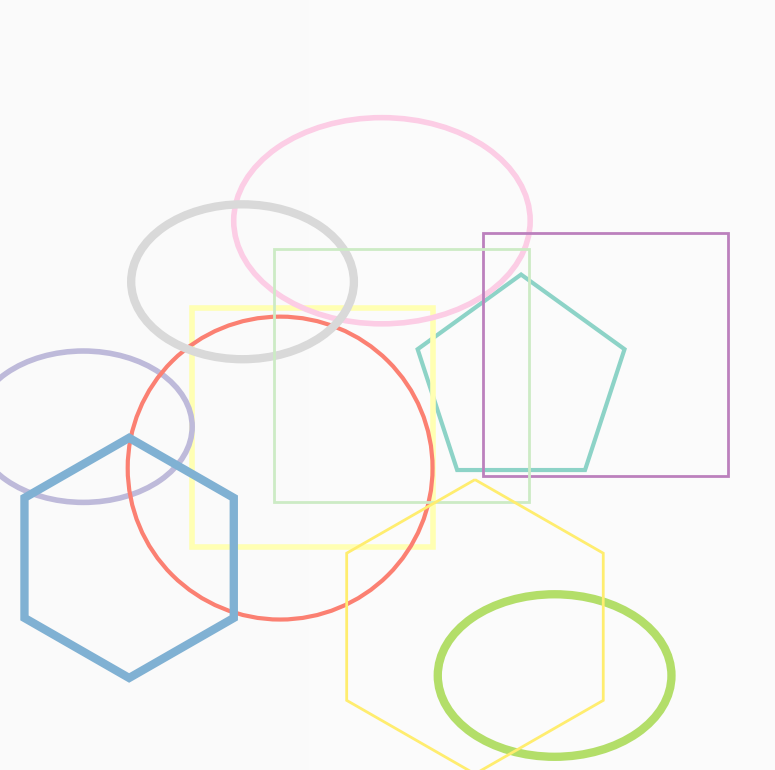[{"shape": "pentagon", "thickness": 1.5, "radius": 0.7, "center": [0.672, 0.503]}, {"shape": "square", "thickness": 2, "radius": 0.78, "center": [0.403, 0.445]}, {"shape": "oval", "thickness": 2, "radius": 0.7, "center": [0.108, 0.446]}, {"shape": "circle", "thickness": 1.5, "radius": 0.98, "center": [0.361, 0.392]}, {"shape": "hexagon", "thickness": 3, "radius": 0.78, "center": [0.167, 0.275]}, {"shape": "oval", "thickness": 3, "radius": 0.75, "center": [0.716, 0.123]}, {"shape": "oval", "thickness": 2, "radius": 0.96, "center": [0.493, 0.713]}, {"shape": "oval", "thickness": 3, "radius": 0.72, "center": [0.313, 0.634]}, {"shape": "square", "thickness": 1, "radius": 0.79, "center": [0.781, 0.54]}, {"shape": "square", "thickness": 1, "radius": 0.82, "center": [0.518, 0.512]}, {"shape": "hexagon", "thickness": 1, "radius": 0.96, "center": [0.613, 0.186]}]